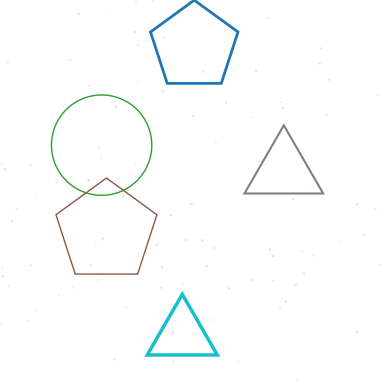[{"shape": "pentagon", "thickness": 2, "radius": 0.6, "center": [0.505, 0.88]}, {"shape": "circle", "thickness": 1, "radius": 0.65, "center": [0.264, 0.623]}, {"shape": "pentagon", "thickness": 1, "radius": 0.69, "center": [0.276, 0.4]}, {"shape": "triangle", "thickness": 1.5, "radius": 0.59, "center": [0.737, 0.556]}, {"shape": "triangle", "thickness": 2.5, "radius": 0.53, "center": [0.473, 0.131]}]